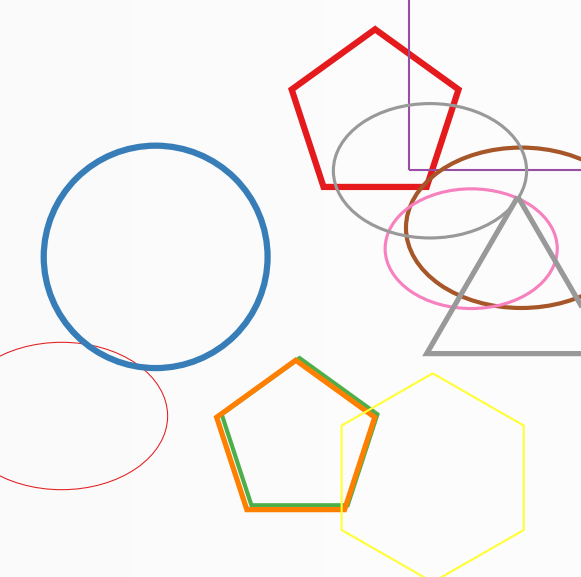[{"shape": "pentagon", "thickness": 3, "radius": 0.75, "center": [0.645, 0.798]}, {"shape": "oval", "thickness": 0.5, "radius": 0.91, "center": [0.106, 0.279]}, {"shape": "circle", "thickness": 3, "radius": 0.96, "center": [0.268, 0.554]}, {"shape": "pentagon", "thickness": 2, "radius": 0.7, "center": [0.515, 0.238]}, {"shape": "square", "thickness": 1, "radius": 0.88, "center": [0.881, 0.882]}, {"shape": "pentagon", "thickness": 2.5, "radius": 0.72, "center": [0.509, 0.232]}, {"shape": "hexagon", "thickness": 1, "radius": 0.9, "center": [0.744, 0.172]}, {"shape": "oval", "thickness": 2, "radius": 0.99, "center": [0.897, 0.605]}, {"shape": "oval", "thickness": 1.5, "radius": 0.74, "center": [0.811, 0.569]}, {"shape": "oval", "thickness": 1.5, "radius": 0.83, "center": [0.74, 0.703]}, {"shape": "triangle", "thickness": 2.5, "radius": 0.91, "center": [0.891, 0.477]}]